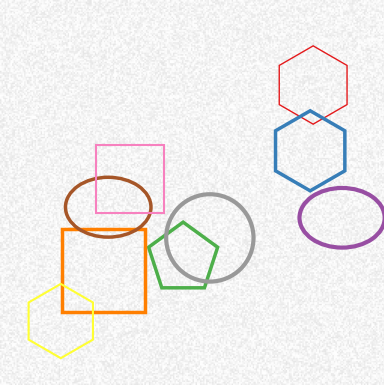[{"shape": "hexagon", "thickness": 1, "radius": 0.51, "center": [0.813, 0.779]}, {"shape": "hexagon", "thickness": 2.5, "radius": 0.52, "center": [0.806, 0.608]}, {"shape": "pentagon", "thickness": 2.5, "radius": 0.47, "center": [0.476, 0.329]}, {"shape": "oval", "thickness": 3, "radius": 0.55, "center": [0.889, 0.434]}, {"shape": "square", "thickness": 2.5, "radius": 0.54, "center": [0.268, 0.298]}, {"shape": "hexagon", "thickness": 1.5, "radius": 0.48, "center": [0.158, 0.166]}, {"shape": "oval", "thickness": 2.5, "radius": 0.56, "center": [0.281, 0.462]}, {"shape": "square", "thickness": 1.5, "radius": 0.44, "center": [0.338, 0.536]}, {"shape": "circle", "thickness": 3, "radius": 0.57, "center": [0.545, 0.382]}]